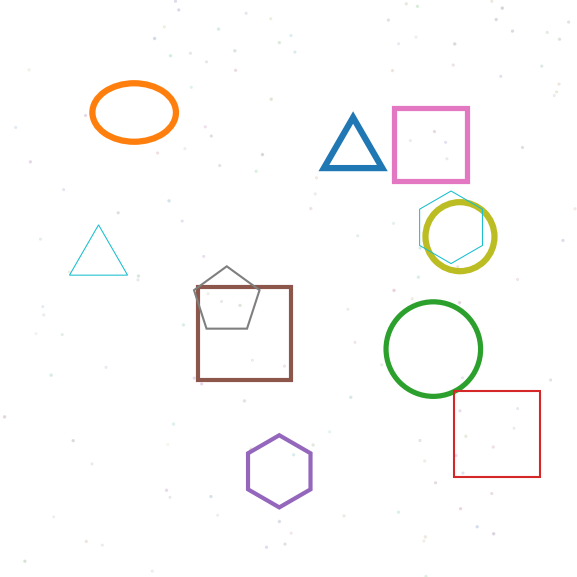[{"shape": "triangle", "thickness": 3, "radius": 0.29, "center": [0.611, 0.737]}, {"shape": "oval", "thickness": 3, "radius": 0.36, "center": [0.232, 0.804]}, {"shape": "circle", "thickness": 2.5, "radius": 0.41, "center": [0.75, 0.395]}, {"shape": "square", "thickness": 1, "radius": 0.37, "center": [0.86, 0.248]}, {"shape": "hexagon", "thickness": 2, "radius": 0.31, "center": [0.484, 0.183]}, {"shape": "square", "thickness": 2, "radius": 0.4, "center": [0.423, 0.422]}, {"shape": "square", "thickness": 2.5, "radius": 0.32, "center": [0.745, 0.748]}, {"shape": "pentagon", "thickness": 1, "radius": 0.3, "center": [0.393, 0.478]}, {"shape": "circle", "thickness": 3, "radius": 0.3, "center": [0.797, 0.589]}, {"shape": "hexagon", "thickness": 0.5, "radius": 0.31, "center": [0.781, 0.606]}, {"shape": "triangle", "thickness": 0.5, "radius": 0.29, "center": [0.171, 0.552]}]